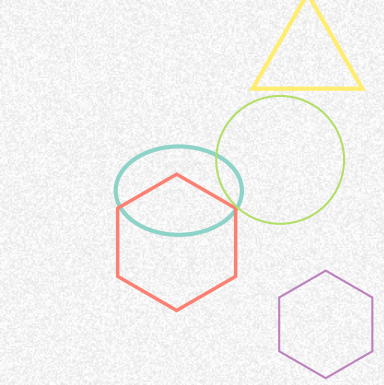[{"shape": "oval", "thickness": 3, "radius": 0.82, "center": [0.464, 0.505]}, {"shape": "hexagon", "thickness": 2.5, "radius": 0.88, "center": [0.459, 0.371]}, {"shape": "circle", "thickness": 1.5, "radius": 0.83, "center": [0.728, 0.585]}, {"shape": "hexagon", "thickness": 1.5, "radius": 0.7, "center": [0.846, 0.157]}, {"shape": "triangle", "thickness": 3, "radius": 0.82, "center": [0.799, 0.852]}]